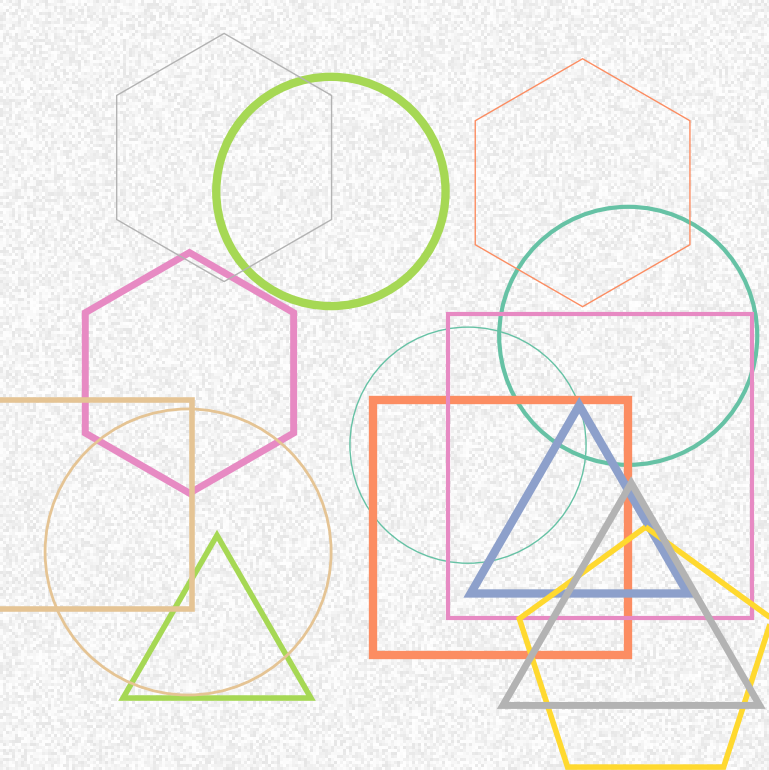[{"shape": "circle", "thickness": 0.5, "radius": 0.77, "center": [0.608, 0.422]}, {"shape": "circle", "thickness": 1.5, "radius": 0.84, "center": [0.816, 0.564]}, {"shape": "square", "thickness": 3, "radius": 0.83, "center": [0.65, 0.315]}, {"shape": "hexagon", "thickness": 0.5, "radius": 0.8, "center": [0.757, 0.763]}, {"shape": "triangle", "thickness": 3, "radius": 0.81, "center": [0.752, 0.311]}, {"shape": "hexagon", "thickness": 2.5, "radius": 0.78, "center": [0.246, 0.516]}, {"shape": "square", "thickness": 1.5, "radius": 0.99, "center": [0.779, 0.395]}, {"shape": "triangle", "thickness": 2, "radius": 0.7, "center": [0.282, 0.164]}, {"shape": "circle", "thickness": 3, "radius": 0.74, "center": [0.43, 0.751]}, {"shape": "pentagon", "thickness": 2, "radius": 0.86, "center": [0.838, 0.143]}, {"shape": "square", "thickness": 2, "radius": 0.68, "center": [0.114, 0.345]}, {"shape": "circle", "thickness": 1, "radius": 0.93, "center": [0.244, 0.283]}, {"shape": "hexagon", "thickness": 0.5, "radius": 0.81, "center": [0.291, 0.795]}, {"shape": "triangle", "thickness": 2.5, "radius": 0.96, "center": [0.82, 0.18]}]